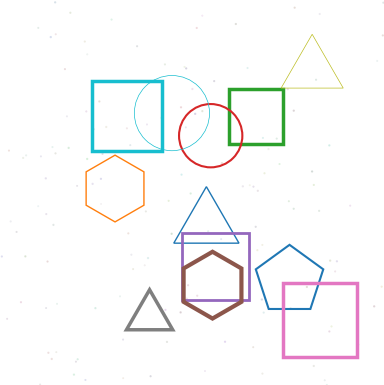[{"shape": "triangle", "thickness": 1, "radius": 0.49, "center": [0.536, 0.417]}, {"shape": "pentagon", "thickness": 1.5, "radius": 0.46, "center": [0.752, 0.272]}, {"shape": "hexagon", "thickness": 1, "radius": 0.43, "center": [0.299, 0.51]}, {"shape": "square", "thickness": 2.5, "radius": 0.35, "center": [0.664, 0.697]}, {"shape": "circle", "thickness": 1.5, "radius": 0.41, "center": [0.547, 0.648]}, {"shape": "square", "thickness": 2, "radius": 0.44, "center": [0.56, 0.307]}, {"shape": "hexagon", "thickness": 3, "radius": 0.43, "center": [0.552, 0.259]}, {"shape": "square", "thickness": 2.5, "radius": 0.48, "center": [0.832, 0.169]}, {"shape": "triangle", "thickness": 2.5, "radius": 0.35, "center": [0.389, 0.178]}, {"shape": "triangle", "thickness": 0.5, "radius": 0.47, "center": [0.811, 0.818]}, {"shape": "circle", "thickness": 0.5, "radius": 0.49, "center": [0.447, 0.706]}, {"shape": "square", "thickness": 2.5, "radius": 0.45, "center": [0.33, 0.698]}]